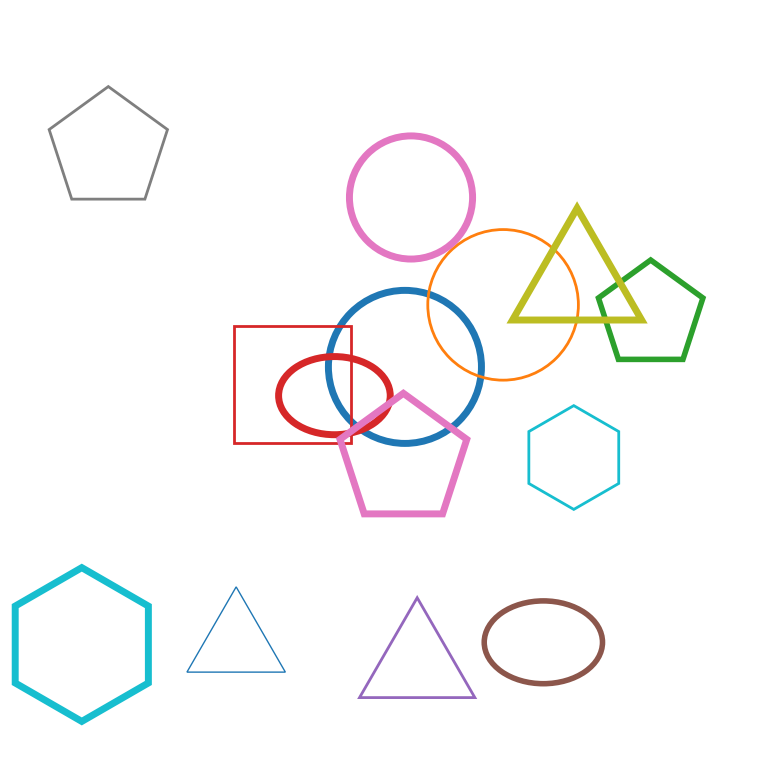[{"shape": "circle", "thickness": 2.5, "radius": 0.5, "center": [0.526, 0.524]}, {"shape": "triangle", "thickness": 0.5, "radius": 0.37, "center": [0.307, 0.164]}, {"shape": "circle", "thickness": 1, "radius": 0.49, "center": [0.653, 0.604]}, {"shape": "pentagon", "thickness": 2, "radius": 0.36, "center": [0.845, 0.591]}, {"shape": "square", "thickness": 1, "radius": 0.38, "center": [0.38, 0.5]}, {"shape": "oval", "thickness": 2.5, "radius": 0.36, "center": [0.434, 0.486]}, {"shape": "triangle", "thickness": 1, "radius": 0.43, "center": [0.542, 0.137]}, {"shape": "oval", "thickness": 2, "radius": 0.38, "center": [0.706, 0.166]}, {"shape": "pentagon", "thickness": 2.5, "radius": 0.43, "center": [0.524, 0.403]}, {"shape": "circle", "thickness": 2.5, "radius": 0.4, "center": [0.534, 0.744]}, {"shape": "pentagon", "thickness": 1, "radius": 0.4, "center": [0.141, 0.807]}, {"shape": "triangle", "thickness": 2.5, "radius": 0.48, "center": [0.749, 0.633]}, {"shape": "hexagon", "thickness": 2.5, "radius": 0.5, "center": [0.106, 0.163]}, {"shape": "hexagon", "thickness": 1, "radius": 0.34, "center": [0.745, 0.406]}]